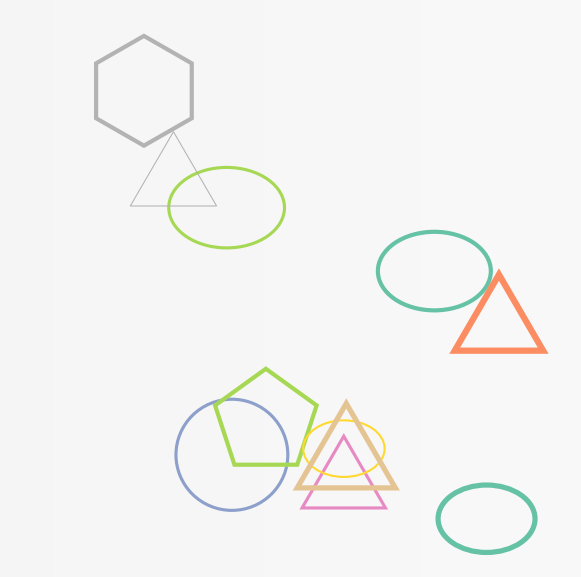[{"shape": "oval", "thickness": 2, "radius": 0.49, "center": [0.747, 0.53]}, {"shape": "oval", "thickness": 2.5, "radius": 0.42, "center": [0.837, 0.101]}, {"shape": "triangle", "thickness": 3, "radius": 0.44, "center": [0.858, 0.436]}, {"shape": "circle", "thickness": 1.5, "radius": 0.48, "center": [0.399, 0.212]}, {"shape": "triangle", "thickness": 1.5, "radius": 0.41, "center": [0.591, 0.161]}, {"shape": "pentagon", "thickness": 2, "radius": 0.46, "center": [0.457, 0.269]}, {"shape": "oval", "thickness": 1.5, "radius": 0.5, "center": [0.39, 0.64]}, {"shape": "oval", "thickness": 1, "radius": 0.35, "center": [0.592, 0.222]}, {"shape": "triangle", "thickness": 2.5, "radius": 0.49, "center": [0.596, 0.203]}, {"shape": "hexagon", "thickness": 2, "radius": 0.48, "center": [0.248, 0.842]}, {"shape": "triangle", "thickness": 0.5, "radius": 0.43, "center": [0.298, 0.685]}]